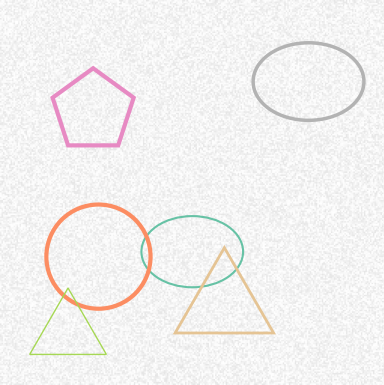[{"shape": "oval", "thickness": 1.5, "radius": 0.66, "center": [0.499, 0.346]}, {"shape": "circle", "thickness": 3, "radius": 0.68, "center": [0.256, 0.333]}, {"shape": "pentagon", "thickness": 3, "radius": 0.55, "center": [0.242, 0.712]}, {"shape": "triangle", "thickness": 1, "radius": 0.57, "center": [0.177, 0.137]}, {"shape": "triangle", "thickness": 2, "radius": 0.74, "center": [0.583, 0.209]}, {"shape": "oval", "thickness": 2.5, "radius": 0.72, "center": [0.801, 0.788]}]